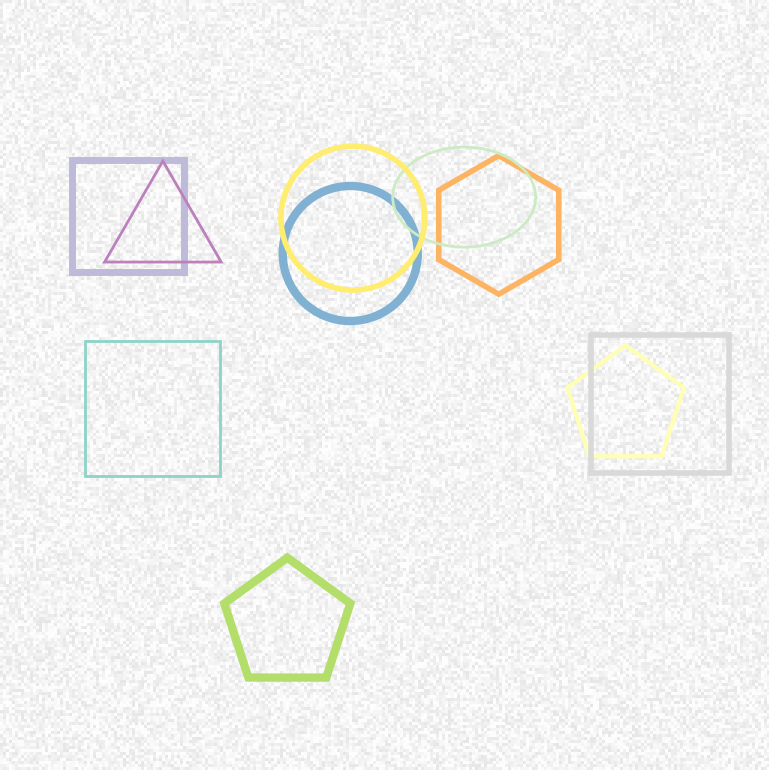[{"shape": "square", "thickness": 1, "radius": 0.44, "center": [0.198, 0.469]}, {"shape": "pentagon", "thickness": 1.5, "radius": 0.4, "center": [0.813, 0.472]}, {"shape": "square", "thickness": 2.5, "radius": 0.36, "center": [0.166, 0.72]}, {"shape": "circle", "thickness": 3, "radius": 0.44, "center": [0.455, 0.671]}, {"shape": "hexagon", "thickness": 2, "radius": 0.45, "center": [0.648, 0.708]}, {"shape": "pentagon", "thickness": 3, "radius": 0.43, "center": [0.373, 0.19]}, {"shape": "square", "thickness": 2, "radius": 0.45, "center": [0.858, 0.475]}, {"shape": "triangle", "thickness": 1, "radius": 0.44, "center": [0.212, 0.703]}, {"shape": "oval", "thickness": 1, "radius": 0.46, "center": [0.603, 0.744]}, {"shape": "circle", "thickness": 2, "radius": 0.47, "center": [0.458, 0.717]}]